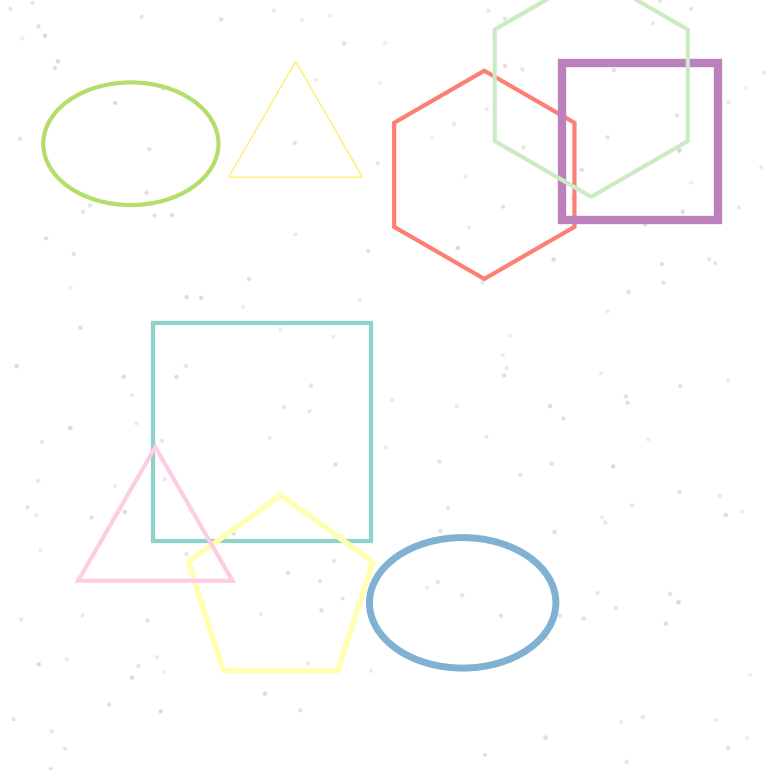[{"shape": "square", "thickness": 1.5, "radius": 0.71, "center": [0.34, 0.439]}, {"shape": "pentagon", "thickness": 2, "radius": 0.63, "center": [0.364, 0.231]}, {"shape": "hexagon", "thickness": 1.5, "radius": 0.68, "center": [0.629, 0.773]}, {"shape": "oval", "thickness": 2.5, "radius": 0.61, "center": [0.601, 0.217]}, {"shape": "oval", "thickness": 1.5, "radius": 0.57, "center": [0.17, 0.813]}, {"shape": "triangle", "thickness": 1.5, "radius": 0.58, "center": [0.202, 0.304]}, {"shape": "square", "thickness": 3, "radius": 0.51, "center": [0.831, 0.816]}, {"shape": "hexagon", "thickness": 1.5, "radius": 0.72, "center": [0.768, 0.889]}, {"shape": "triangle", "thickness": 0.5, "radius": 0.5, "center": [0.384, 0.82]}]